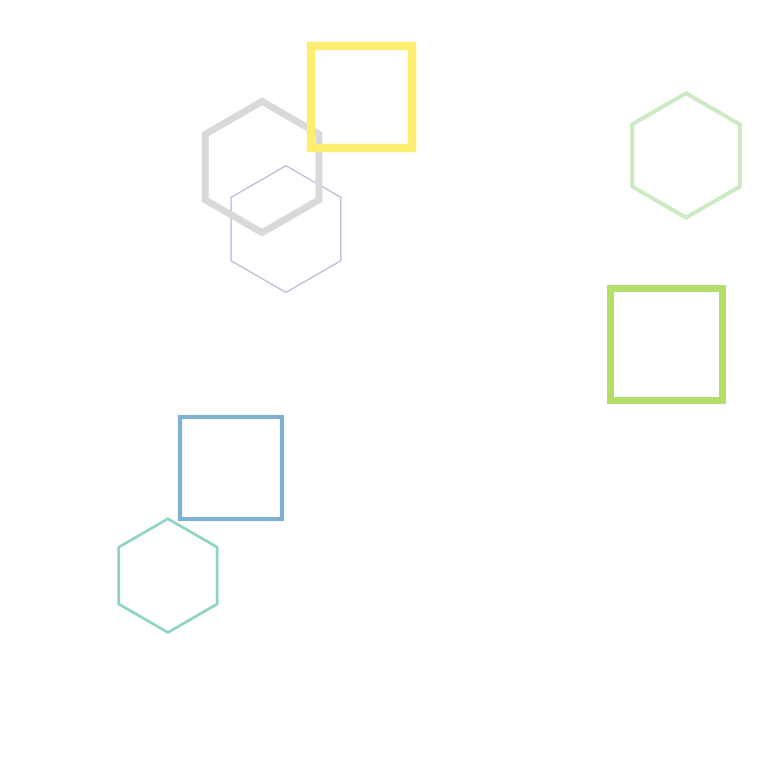[{"shape": "hexagon", "thickness": 1, "radius": 0.37, "center": [0.218, 0.252]}, {"shape": "hexagon", "thickness": 0.5, "radius": 0.41, "center": [0.371, 0.703]}, {"shape": "square", "thickness": 1.5, "radius": 0.33, "center": [0.3, 0.392]}, {"shape": "square", "thickness": 2.5, "radius": 0.36, "center": [0.865, 0.553]}, {"shape": "hexagon", "thickness": 2.5, "radius": 0.43, "center": [0.34, 0.783]}, {"shape": "hexagon", "thickness": 1.5, "radius": 0.4, "center": [0.891, 0.798]}, {"shape": "square", "thickness": 3, "radius": 0.33, "center": [0.47, 0.874]}]